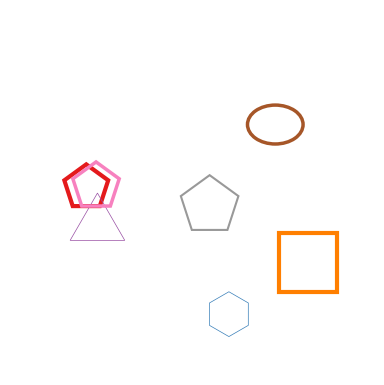[{"shape": "pentagon", "thickness": 3, "radius": 0.3, "center": [0.224, 0.513]}, {"shape": "hexagon", "thickness": 0.5, "radius": 0.29, "center": [0.595, 0.184]}, {"shape": "triangle", "thickness": 0.5, "radius": 0.41, "center": [0.253, 0.417]}, {"shape": "square", "thickness": 3, "radius": 0.38, "center": [0.8, 0.318]}, {"shape": "oval", "thickness": 2.5, "radius": 0.36, "center": [0.715, 0.677]}, {"shape": "pentagon", "thickness": 2.5, "radius": 0.32, "center": [0.249, 0.516]}, {"shape": "pentagon", "thickness": 1.5, "radius": 0.39, "center": [0.544, 0.466]}]